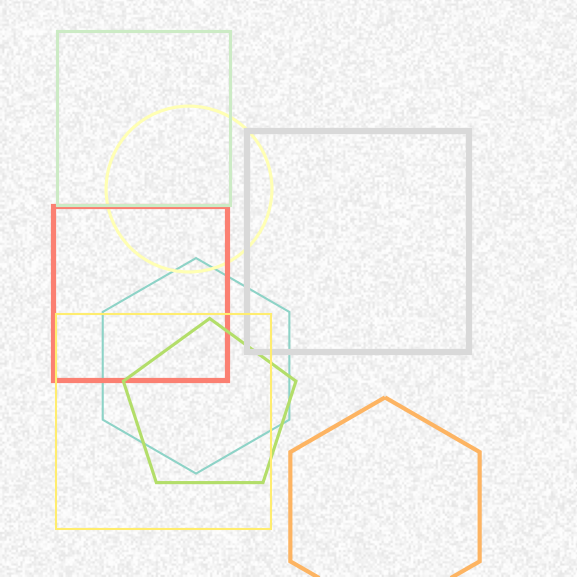[{"shape": "hexagon", "thickness": 1, "radius": 0.93, "center": [0.339, 0.366]}, {"shape": "circle", "thickness": 1.5, "radius": 0.72, "center": [0.327, 0.672]}, {"shape": "square", "thickness": 2.5, "radius": 0.76, "center": [0.242, 0.492]}, {"shape": "hexagon", "thickness": 2, "radius": 0.95, "center": [0.667, 0.122]}, {"shape": "pentagon", "thickness": 1.5, "radius": 0.79, "center": [0.363, 0.291]}, {"shape": "square", "thickness": 3, "radius": 0.96, "center": [0.62, 0.581]}, {"shape": "square", "thickness": 1.5, "radius": 0.75, "center": [0.248, 0.795]}, {"shape": "square", "thickness": 1, "radius": 0.93, "center": [0.283, 0.27]}]